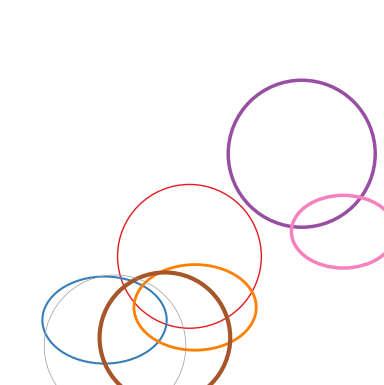[{"shape": "circle", "thickness": 1, "radius": 0.93, "center": [0.492, 0.334]}, {"shape": "oval", "thickness": 1.5, "radius": 0.81, "center": [0.271, 0.169]}, {"shape": "circle", "thickness": 2.5, "radius": 0.95, "center": [0.784, 0.601]}, {"shape": "oval", "thickness": 2, "radius": 0.79, "center": [0.507, 0.202]}, {"shape": "circle", "thickness": 3, "radius": 0.85, "center": [0.428, 0.123]}, {"shape": "oval", "thickness": 2.5, "radius": 0.67, "center": [0.892, 0.398]}, {"shape": "circle", "thickness": 0.5, "radius": 0.92, "center": [0.299, 0.102]}]